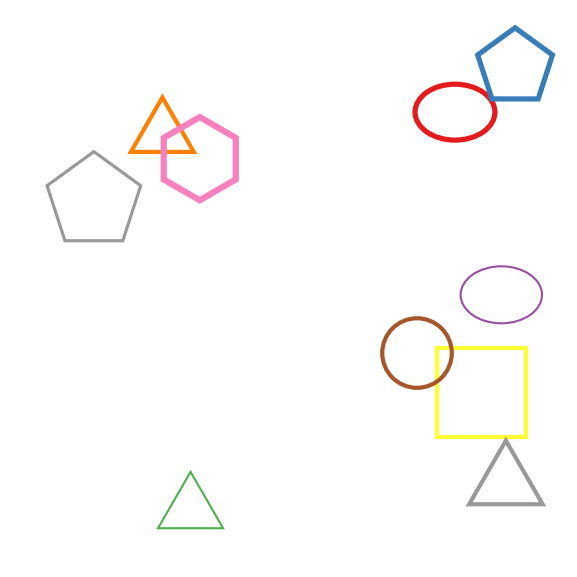[{"shape": "oval", "thickness": 2.5, "radius": 0.35, "center": [0.788, 0.805]}, {"shape": "pentagon", "thickness": 2.5, "radius": 0.34, "center": [0.892, 0.883]}, {"shape": "triangle", "thickness": 1, "radius": 0.33, "center": [0.33, 0.117]}, {"shape": "oval", "thickness": 1, "radius": 0.35, "center": [0.868, 0.489]}, {"shape": "triangle", "thickness": 2, "radius": 0.31, "center": [0.281, 0.768]}, {"shape": "square", "thickness": 2, "radius": 0.38, "center": [0.833, 0.32]}, {"shape": "circle", "thickness": 2, "radius": 0.3, "center": [0.722, 0.388]}, {"shape": "hexagon", "thickness": 3, "radius": 0.36, "center": [0.346, 0.724]}, {"shape": "pentagon", "thickness": 1.5, "radius": 0.43, "center": [0.163, 0.651]}, {"shape": "triangle", "thickness": 2, "radius": 0.37, "center": [0.876, 0.163]}]